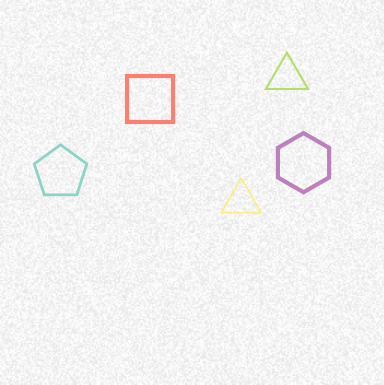[{"shape": "pentagon", "thickness": 2, "radius": 0.36, "center": [0.157, 0.552]}, {"shape": "square", "thickness": 3, "radius": 0.3, "center": [0.389, 0.743]}, {"shape": "triangle", "thickness": 1.5, "radius": 0.32, "center": [0.745, 0.8]}, {"shape": "hexagon", "thickness": 3, "radius": 0.38, "center": [0.788, 0.578]}, {"shape": "triangle", "thickness": 1, "radius": 0.3, "center": [0.627, 0.477]}]